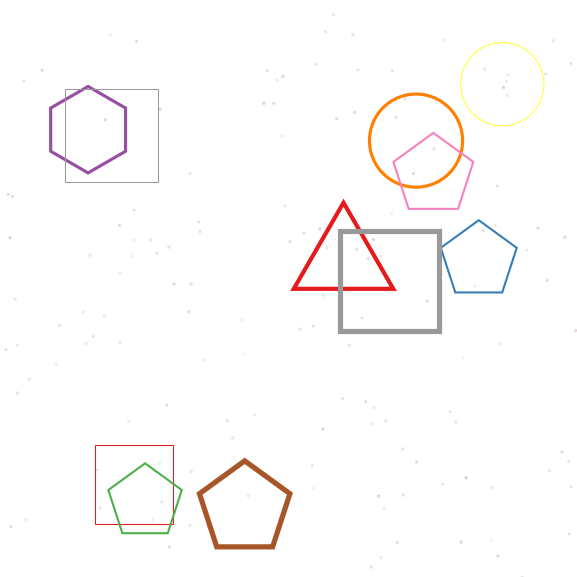[{"shape": "square", "thickness": 0.5, "radius": 0.34, "center": [0.232, 0.16]}, {"shape": "triangle", "thickness": 2, "radius": 0.5, "center": [0.595, 0.549]}, {"shape": "pentagon", "thickness": 1, "radius": 0.35, "center": [0.829, 0.549]}, {"shape": "pentagon", "thickness": 1, "radius": 0.33, "center": [0.251, 0.13]}, {"shape": "hexagon", "thickness": 1.5, "radius": 0.37, "center": [0.153, 0.775]}, {"shape": "circle", "thickness": 1.5, "radius": 0.4, "center": [0.72, 0.756]}, {"shape": "circle", "thickness": 0.5, "radius": 0.36, "center": [0.87, 0.853]}, {"shape": "pentagon", "thickness": 2.5, "radius": 0.41, "center": [0.424, 0.119]}, {"shape": "pentagon", "thickness": 1, "radius": 0.36, "center": [0.75, 0.696]}, {"shape": "square", "thickness": 0.5, "radius": 0.4, "center": [0.193, 0.764]}, {"shape": "square", "thickness": 2.5, "radius": 0.43, "center": [0.675, 0.513]}]